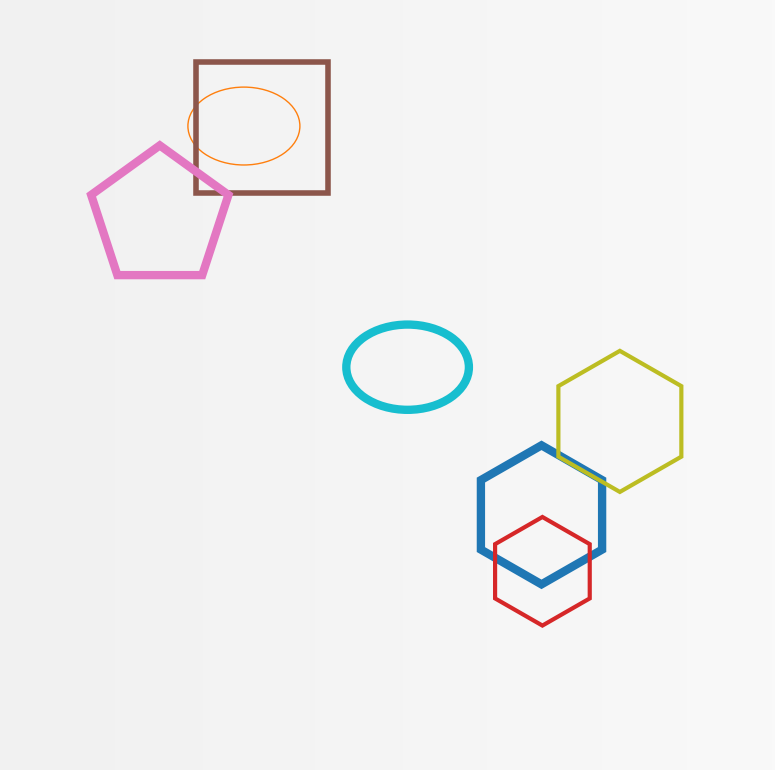[{"shape": "hexagon", "thickness": 3, "radius": 0.45, "center": [0.699, 0.331]}, {"shape": "oval", "thickness": 0.5, "radius": 0.36, "center": [0.315, 0.836]}, {"shape": "hexagon", "thickness": 1.5, "radius": 0.35, "center": [0.7, 0.258]}, {"shape": "square", "thickness": 2, "radius": 0.42, "center": [0.338, 0.834]}, {"shape": "pentagon", "thickness": 3, "radius": 0.47, "center": [0.206, 0.718]}, {"shape": "hexagon", "thickness": 1.5, "radius": 0.46, "center": [0.8, 0.453]}, {"shape": "oval", "thickness": 3, "radius": 0.4, "center": [0.526, 0.523]}]